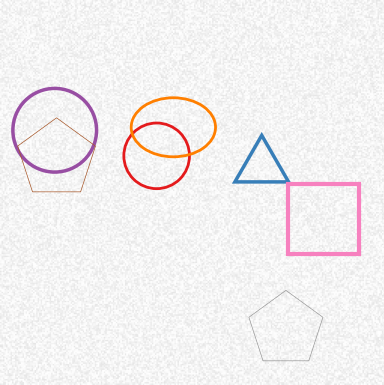[{"shape": "circle", "thickness": 2, "radius": 0.43, "center": [0.407, 0.595]}, {"shape": "triangle", "thickness": 2.5, "radius": 0.4, "center": [0.68, 0.568]}, {"shape": "circle", "thickness": 2.5, "radius": 0.54, "center": [0.142, 0.662]}, {"shape": "oval", "thickness": 2, "radius": 0.55, "center": [0.45, 0.669]}, {"shape": "pentagon", "thickness": 0.5, "radius": 0.53, "center": [0.147, 0.588]}, {"shape": "square", "thickness": 3, "radius": 0.46, "center": [0.84, 0.432]}, {"shape": "pentagon", "thickness": 0.5, "radius": 0.51, "center": [0.743, 0.145]}]